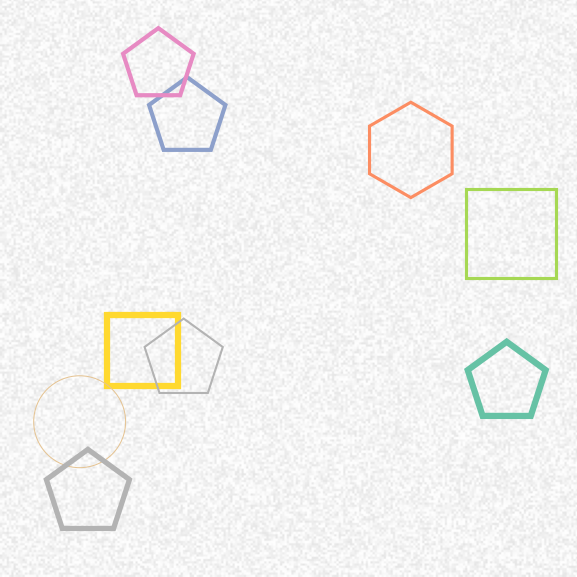[{"shape": "pentagon", "thickness": 3, "radius": 0.35, "center": [0.877, 0.336]}, {"shape": "hexagon", "thickness": 1.5, "radius": 0.41, "center": [0.711, 0.74]}, {"shape": "pentagon", "thickness": 2, "radius": 0.35, "center": [0.324, 0.796]}, {"shape": "pentagon", "thickness": 2, "radius": 0.32, "center": [0.274, 0.886]}, {"shape": "square", "thickness": 1.5, "radius": 0.39, "center": [0.885, 0.595]}, {"shape": "square", "thickness": 3, "radius": 0.31, "center": [0.247, 0.392]}, {"shape": "circle", "thickness": 0.5, "radius": 0.4, "center": [0.138, 0.269]}, {"shape": "pentagon", "thickness": 2.5, "radius": 0.38, "center": [0.152, 0.145]}, {"shape": "pentagon", "thickness": 1, "radius": 0.36, "center": [0.318, 0.376]}]